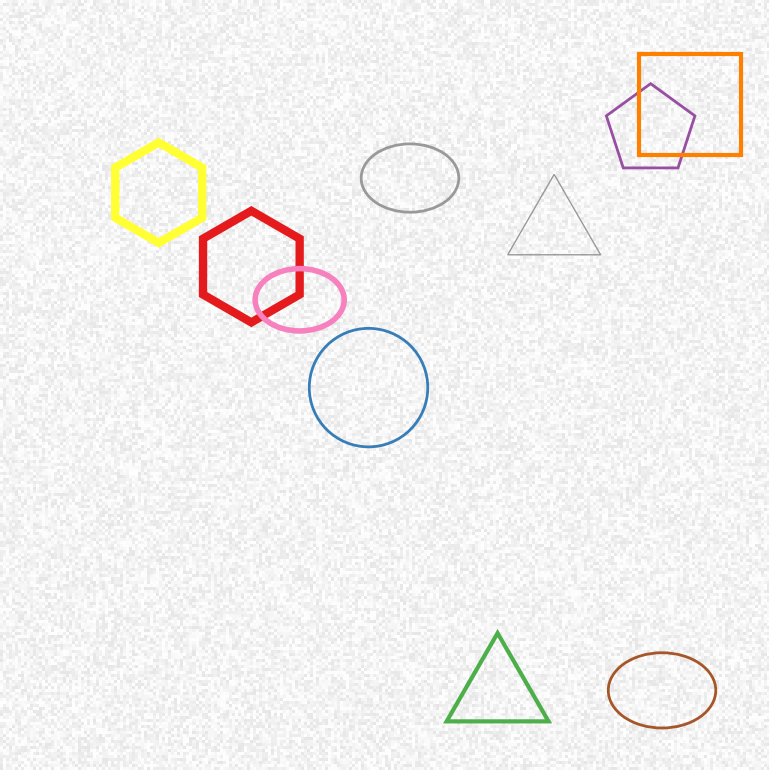[{"shape": "hexagon", "thickness": 3, "radius": 0.36, "center": [0.326, 0.654]}, {"shape": "circle", "thickness": 1, "radius": 0.38, "center": [0.479, 0.497]}, {"shape": "triangle", "thickness": 1.5, "radius": 0.38, "center": [0.646, 0.101]}, {"shape": "pentagon", "thickness": 1, "radius": 0.3, "center": [0.845, 0.831]}, {"shape": "square", "thickness": 1.5, "radius": 0.33, "center": [0.896, 0.864]}, {"shape": "hexagon", "thickness": 3, "radius": 0.33, "center": [0.206, 0.75]}, {"shape": "oval", "thickness": 1, "radius": 0.35, "center": [0.86, 0.103]}, {"shape": "oval", "thickness": 2, "radius": 0.29, "center": [0.389, 0.611]}, {"shape": "oval", "thickness": 1, "radius": 0.32, "center": [0.532, 0.769]}, {"shape": "triangle", "thickness": 0.5, "radius": 0.35, "center": [0.72, 0.704]}]